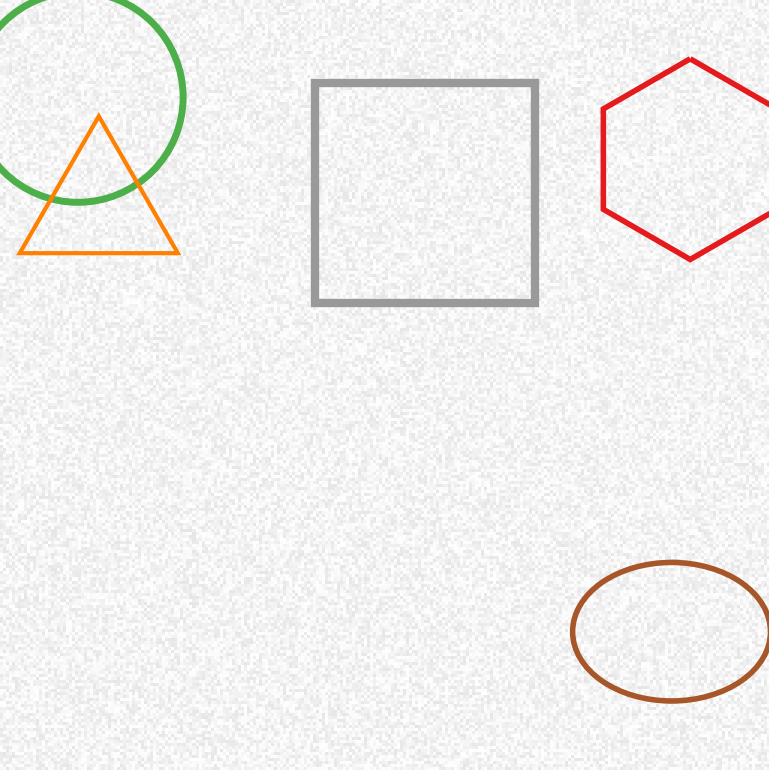[{"shape": "hexagon", "thickness": 2, "radius": 0.65, "center": [0.896, 0.793]}, {"shape": "circle", "thickness": 2.5, "radius": 0.68, "center": [0.101, 0.874]}, {"shape": "triangle", "thickness": 1.5, "radius": 0.59, "center": [0.128, 0.73]}, {"shape": "oval", "thickness": 2, "radius": 0.64, "center": [0.872, 0.18]}, {"shape": "square", "thickness": 3, "radius": 0.71, "center": [0.552, 0.749]}]